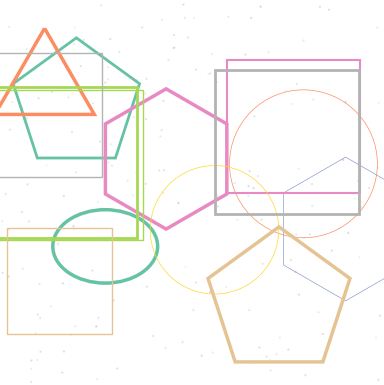[{"shape": "oval", "thickness": 2.5, "radius": 0.68, "center": [0.273, 0.36]}, {"shape": "pentagon", "thickness": 2, "radius": 0.86, "center": [0.198, 0.729]}, {"shape": "triangle", "thickness": 2.5, "radius": 0.75, "center": [0.116, 0.777]}, {"shape": "circle", "thickness": 0.5, "radius": 0.96, "center": [0.788, 0.575]}, {"shape": "hexagon", "thickness": 0.5, "radius": 0.93, "center": [0.898, 0.405]}, {"shape": "square", "thickness": 1.5, "radius": 0.87, "center": [0.762, 0.671]}, {"shape": "hexagon", "thickness": 2.5, "radius": 0.91, "center": [0.431, 0.587]}, {"shape": "square", "thickness": 2, "radius": 0.98, "center": [0.161, 0.577]}, {"shape": "square", "thickness": 1, "radius": 0.97, "center": [0.177, 0.571]}, {"shape": "circle", "thickness": 0.5, "radius": 0.83, "center": [0.557, 0.403]}, {"shape": "square", "thickness": 1, "radius": 0.68, "center": [0.154, 0.27]}, {"shape": "pentagon", "thickness": 2.5, "radius": 0.97, "center": [0.725, 0.217]}, {"shape": "square", "thickness": 1, "radius": 0.81, "center": [0.103, 0.701]}, {"shape": "square", "thickness": 2, "radius": 0.93, "center": [0.746, 0.63]}]